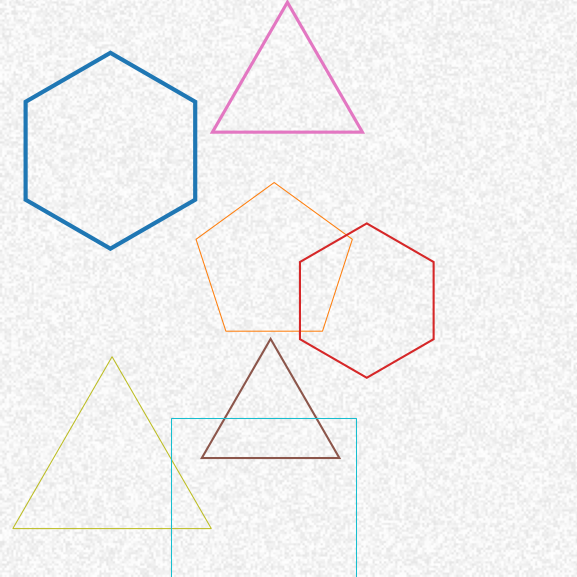[{"shape": "hexagon", "thickness": 2, "radius": 0.85, "center": [0.191, 0.738]}, {"shape": "pentagon", "thickness": 0.5, "radius": 0.71, "center": [0.475, 0.541]}, {"shape": "hexagon", "thickness": 1, "radius": 0.67, "center": [0.635, 0.479]}, {"shape": "triangle", "thickness": 1, "radius": 0.69, "center": [0.469, 0.275]}, {"shape": "triangle", "thickness": 1.5, "radius": 0.75, "center": [0.498, 0.845]}, {"shape": "triangle", "thickness": 0.5, "radius": 0.99, "center": [0.194, 0.183]}, {"shape": "square", "thickness": 0.5, "radius": 0.8, "center": [0.457, 0.116]}]